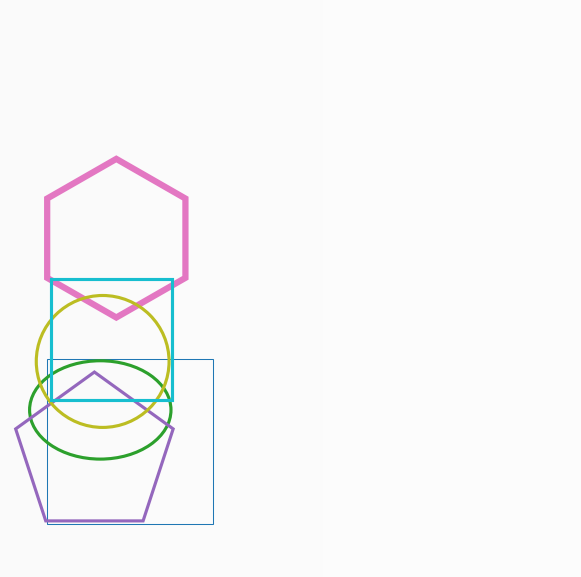[{"shape": "square", "thickness": 0.5, "radius": 0.72, "center": [0.223, 0.234]}, {"shape": "oval", "thickness": 1.5, "radius": 0.61, "center": [0.173, 0.289]}, {"shape": "pentagon", "thickness": 1.5, "radius": 0.71, "center": [0.162, 0.212]}, {"shape": "hexagon", "thickness": 3, "radius": 0.69, "center": [0.2, 0.587]}, {"shape": "circle", "thickness": 1.5, "radius": 0.57, "center": [0.177, 0.373]}, {"shape": "square", "thickness": 1.5, "radius": 0.52, "center": [0.192, 0.412]}]